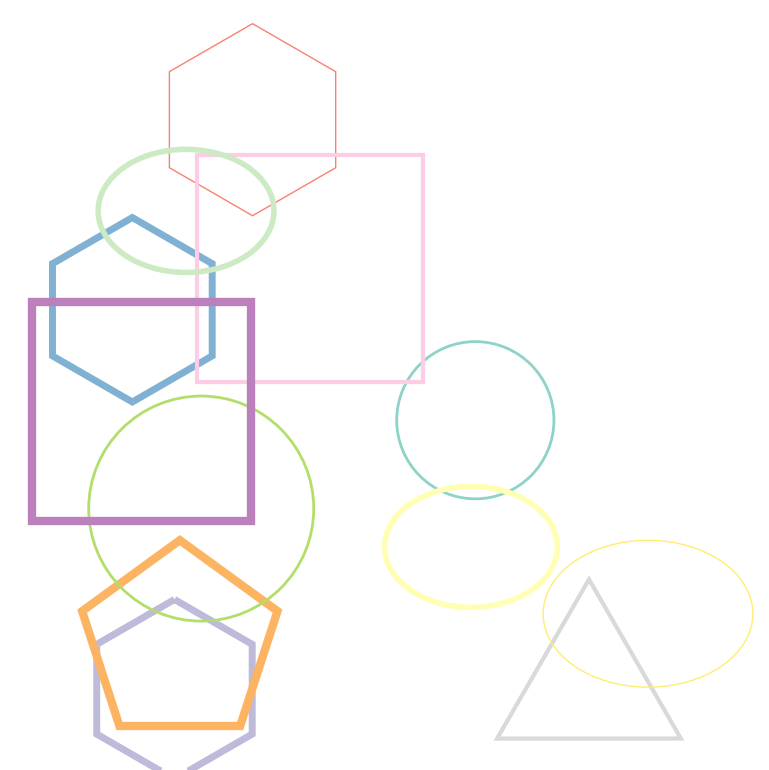[{"shape": "circle", "thickness": 1, "radius": 0.51, "center": [0.617, 0.454]}, {"shape": "oval", "thickness": 2, "radius": 0.56, "center": [0.612, 0.29]}, {"shape": "hexagon", "thickness": 2.5, "radius": 0.58, "center": [0.227, 0.105]}, {"shape": "hexagon", "thickness": 0.5, "radius": 0.62, "center": [0.328, 0.845]}, {"shape": "hexagon", "thickness": 2.5, "radius": 0.6, "center": [0.172, 0.598]}, {"shape": "pentagon", "thickness": 3, "radius": 0.67, "center": [0.234, 0.165]}, {"shape": "circle", "thickness": 1, "radius": 0.73, "center": [0.261, 0.34]}, {"shape": "square", "thickness": 1.5, "radius": 0.74, "center": [0.403, 0.652]}, {"shape": "triangle", "thickness": 1.5, "radius": 0.69, "center": [0.765, 0.11]}, {"shape": "square", "thickness": 3, "radius": 0.71, "center": [0.184, 0.465]}, {"shape": "oval", "thickness": 2, "radius": 0.57, "center": [0.242, 0.726]}, {"shape": "oval", "thickness": 0.5, "radius": 0.68, "center": [0.842, 0.203]}]